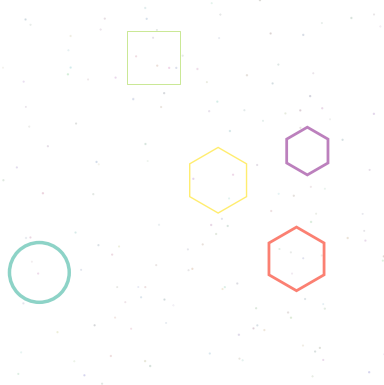[{"shape": "circle", "thickness": 2.5, "radius": 0.39, "center": [0.102, 0.292]}, {"shape": "hexagon", "thickness": 2, "radius": 0.41, "center": [0.77, 0.328]}, {"shape": "square", "thickness": 0.5, "radius": 0.35, "center": [0.398, 0.852]}, {"shape": "hexagon", "thickness": 2, "radius": 0.31, "center": [0.798, 0.608]}, {"shape": "hexagon", "thickness": 1, "radius": 0.43, "center": [0.567, 0.532]}]